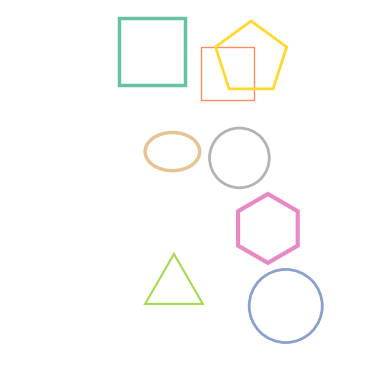[{"shape": "square", "thickness": 2.5, "radius": 0.43, "center": [0.395, 0.866]}, {"shape": "square", "thickness": 1, "radius": 0.34, "center": [0.591, 0.809]}, {"shape": "circle", "thickness": 2, "radius": 0.47, "center": [0.742, 0.205]}, {"shape": "hexagon", "thickness": 3, "radius": 0.45, "center": [0.696, 0.407]}, {"shape": "triangle", "thickness": 1.5, "radius": 0.43, "center": [0.452, 0.254]}, {"shape": "pentagon", "thickness": 2, "radius": 0.49, "center": [0.652, 0.848]}, {"shape": "oval", "thickness": 2.5, "radius": 0.35, "center": [0.448, 0.606]}, {"shape": "circle", "thickness": 2, "radius": 0.39, "center": [0.622, 0.59]}]